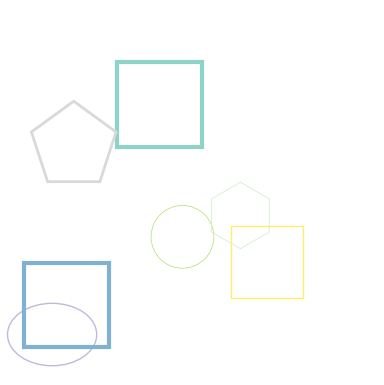[{"shape": "square", "thickness": 3, "radius": 0.55, "center": [0.414, 0.729]}, {"shape": "oval", "thickness": 1, "radius": 0.58, "center": [0.135, 0.131]}, {"shape": "square", "thickness": 3, "radius": 0.55, "center": [0.174, 0.208]}, {"shape": "circle", "thickness": 0.5, "radius": 0.41, "center": [0.474, 0.385]}, {"shape": "pentagon", "thickness": 2, "radius": 0.58, "center": [0.192, 0.622]}, {"shape": "hexagon", "thickness": 0.5, "radius": 0.43, "center": [0.625, 0.44]}, {"shape": "square", "thickness": 1, "radius": 0.47, "center": [0.694, 0.32]}]